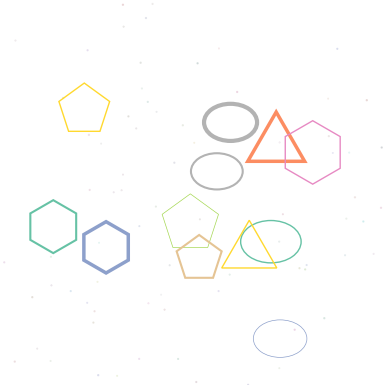[{"shape": "oval", "thickness": 1, "radius": 0.39, "center": [0.704, 0.372]}, {"shape": "hexagon", "thickness": 1.5, "radius": 0.34, "center": [0.138, 0.411]}, {"shape": "triangle", "thickness": 2.5, "radius": 0.43, "center": [0.717, 0.624]}, {"shape": "oval", "thickness": 0.5, "radius": 0.35, "center": [0.728, 0.12]}, {"shape": "hexagon", "thickness": 2.5, "radius": 0.33, "center": [0.276, 0.358]}, {"shape": "hexagon", "thickness": 1, "radius": 0.41, "center": [0.812, 0.604]}, {"shape": "pentagon", "thickness": 0.5, "radius": 0.38, "center": [0.494, 0.419]}, {"shape": "triangle", "thickness": 1, "radius": 0.41, "center": [0.647, 0.345]}, {"shape": "pentagon", "thickness": 1, "radius": 0.35, "center": [0.219, 0.715]}, {"shape": "pentagon", "thickness": 1.5, "radius": 0.31, "center": [0.517, 0.328]}, {"shape": "oval", "thickness": 3, "radius": 0.34, "center": [0.599, 0.682]}, {"shape": "oval", "thickness": 1.5, "radius": 0.34, "center": [0.563, 0.555]}]